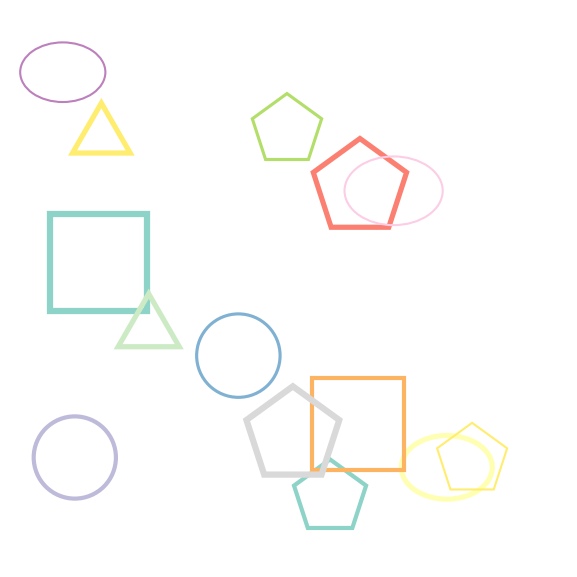[{"shape": "square", "thickness": 3, "radius": 0.42, "center": [0.171, 0.545]}, {"shape": "pentagon", "thickness": 2, "radius": 0.33, "center": [0.572, 0.138]}, {"shape": "oval", "thickness": 2.5, "radius": 0.39, "center": [0.774, 0.19]}, {"shape": "circle", "thickness": 2, "radius": 0.36, "center": [0.13, 0.207]}, {"shape": "pentagon", "thickness": 2.5, "radius": 0.42, "center": [0.623, 0.674]}, {"shape": "circle", "thickness": 1.5, "radius": 0.36, "center": [0.413, 0.383]}, {"shape": "square", "thickness": 2, "radius": 0.4, "center": [0.62, 0.265]}, {"shape": "pentagon", "thickness": 1.5, "radius": 0.32, "center": [0.497, 0.774]}, {"shape": "oval", "thickness": 1, "radius": 0.42, "center": [0.682, 0.669]}, {"shape": "pentagon", "thickness": 3, "radius": 0.42, "center": [0.507, 0.246]}, {"shape": "oval", "thickness": 1, "radius": 0.37, "center": [0.109, 0.874]}, {"shape": "triangle", "thickness": 2.5, "radius": 0.31, "center": [0.257, 0.429]}, {"shape": "pentagon", "thickness": 1, "radius": 0.32, "center": [0.818, 0.203]}, {"shape": "triangle", "thickness": 2.5, "radius": 0.29, "center": [0.175, 0.763]}]